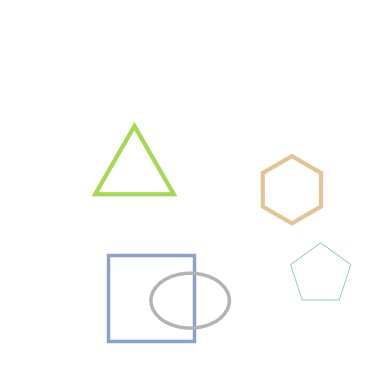[{"shape": "pentagon", "thickness": 0.5, "radius": 0.41, "center": [0.833, 0.287]}, {"shape": "square", "thickness": 2.5, "radius": 0.56, "center": [0.392, 0.227]}, {"shape": "triangle", "thickness": 3, "radius": 0.59, "center": [0.349, 0.554]}, {"shape": "hexagon", "thickness": 3, "radius": 0.44, "center": [0.758, 0.507]}, {"shape": "oval", "thickness": 2.5, "radius": 0.51, "center": [0.494, 0.219]}]